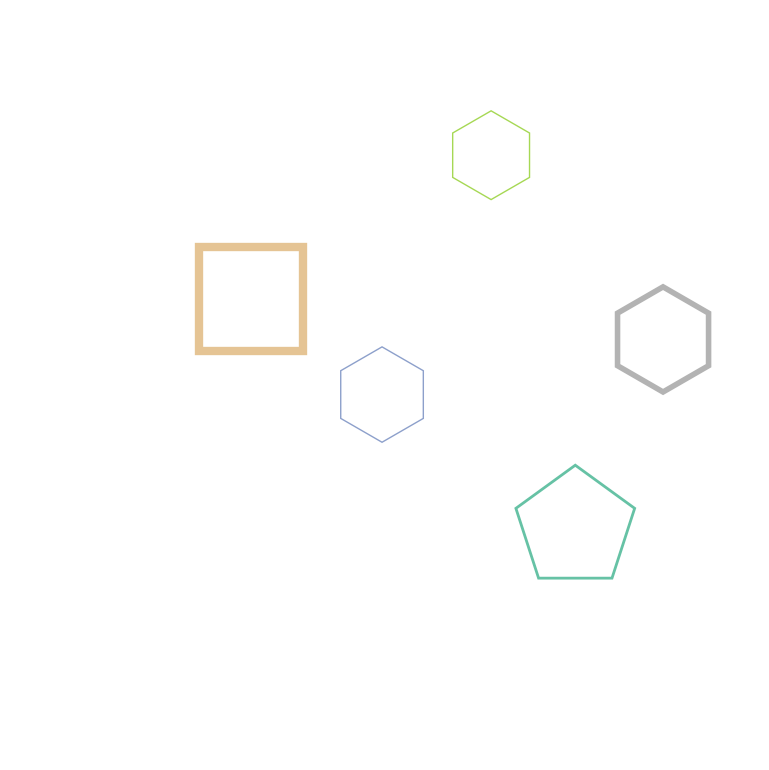[{"shape": "pentagon", "thickness": 1, "radius": 0.41, "center": [0.747, 0.315]}, {"shape": "hexagon", "thickness": 0.5, "radius": 0.31, "center": [0.496, 0.488]}, {"shape": "hexagon", "thickness": 0.5, "radius": 0.29, "center": [0.638, 0.798]}, {"shape": "square", "thickness": 3, "radius": 0.34, "center": [0.326, 0.612]}, {"shape": "hexagon", "thickness": 2, "radius": 0.34, "center": [0.861, 0.559]}]